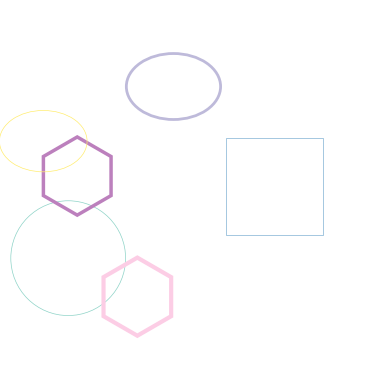[{"shape": "circle", "thickness": 0.5, "radius": 0.75, "center": [0.177, 0.329]}, {"shape": "oval", "thickness": 2, "radius": 0.61, "center": [0.451, 0.775]}, {"shape": "square", "thickness": 0.5, "radius": 0.63, "center": [0.714, 0.516]}, {"shape": "hexagon", "thickness": 3, "radius": 0.51, "center": [0.357, 0.229]}, {"shape": "hexagon", "thickness": 2.5, "radius": 0.51, "center": [0.201, 0.543]}, {"shape": "oval", "thickness": 0.5, "radius": 0.57, "center": [0.112, 0.633]}]